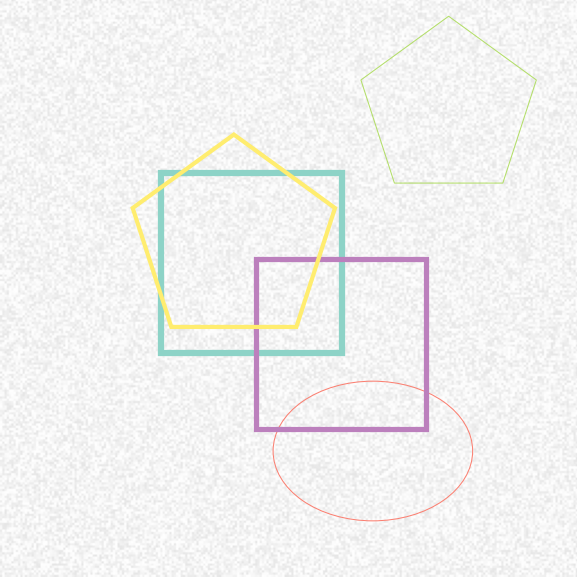[{"shape": "square", "thickness": 3, "radius": 0.78, "center": [0.435, 0.544]}, {"shape": "oval", "thickness": 0.5, "radius": 0.86, "center": [0.646, 0.218]}, {"shape": "pentagon", "thickness": 0.5, "radius": 0.8, "center": [0.777, 0.811]}, {"shape": "square", "thickness": 2.5, "radius": 0.74, "center": [0.59, 0.403]}, {"shape": "pentagon", "thickness": 2, "radius": 0.92, "center": [0.405, 0.582]}]